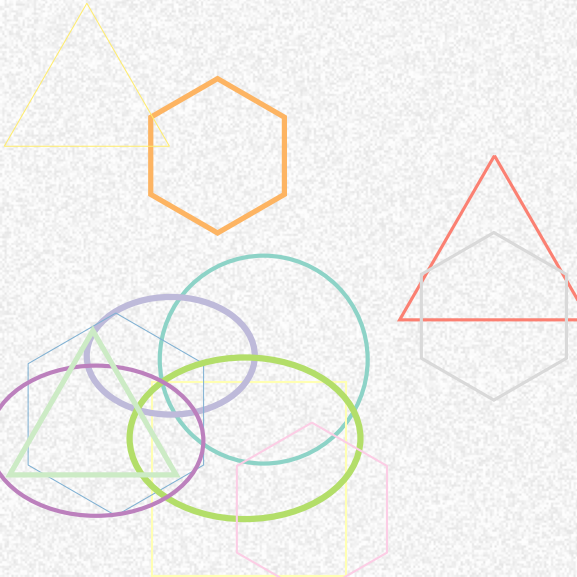[{"shape": "circle", "thickness": 2, "radius": 0.9, "center": [0.457, 0.376]}, {"shape": "square", "thickness": 1, "radius": 0.84, "center": [0.432, 0.169]}, {"shape": "oval", "thickness": 3, "radius": 0.73, "center": [0.296, 0.383]}, {"shape": "triangle", "thickness": 1.5, "radius": 0.95, "center": [0.856, 0.54]}, {"shape": "hexagon", "thickness": 0.5, "radius": 0.88, "center": [0.201, 0.282]}, {"shape": "hexagon", "thickness": 2.5, "radius": 0.67, "center": [0.377, 0.729]}, {"shape": "oval", "thickness": 3, "radius": 1.0, "center": [0.424, 0.24]}, {"shape": "hexagon", "thickness": 1, "radius": 0.75, "center": [0.54, 0.117]}, {"shape": "hexagon", "thickness": 1.5, "radius": 0.73, "center": [0.855, 0.451]}, {"shape": "oval", "thickness": 2, "radius": 0.93, "center": [0.166, 0.236]}, {"shape": "triangle", "thickness": 2.5, "radius": 0.83, "center": [0.161, 0.26]}, {"shape": "triangle", "thickness": 0.5, "radius": 0.83, "center": [0.15, 0.828]}]